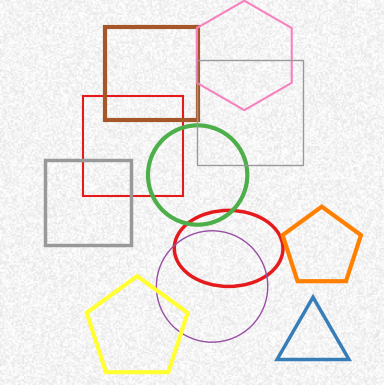[{"shape": "square", "thickness": 1.5, "radius": 0.65, "center": [0.346, 0.62]}, {"shape": "oval", "thickness": 2.5, "radius": 0.71, "center": [0.594, 0.355]}, {"shape": "triangle", "thickness": 2.5, "radius": 0.54, "center": [0.813, 0.12]}, {"shape": "circle", "thickness": 3, "radius": 0.65, "center": [0.513, 0.545]}, {"shape": "circle", "thickness": 1, "radius": 0.72, "center": [0.551, 0.256]}, {"shape": "pentagon", "thickness": 3, "radius": 0.54, "center": [0.836, 0.356]}, {"shape": "pentagon", "thickness": 3, "radius": 0.69, "center": [0.356, 0.145]}, {"shape": "square", "thickness": 3, "radius": 0.61, "center": [0.394, 0.809]}, {"shape": "hexagon", "thickness": 1.5, "radius": 0.71, "center": [0.635, 0.856]}, {"shape": "square", "thickness": 2.5, "radius": 0.56, "center": [0.229, 0.474]}, {"shape": "square", "thickness": 1, "radius": 0.69, "center": [0.65, 0.708]}]